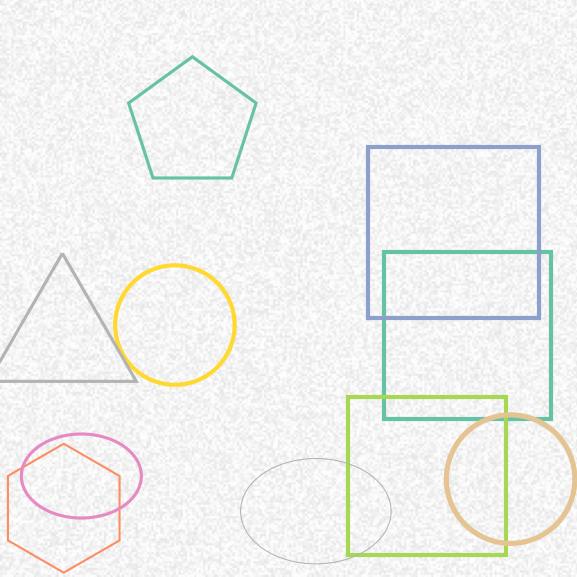[{"shape": "square", "thickness": 2, "radius": 0.72, "center": [0.81, 0.418]}, {"shape": "pentagon", "thickness": 1.5, "radius": 0.58, "center": [0.333, 0.785]}, {"shape": "hexagon", "thickness": 1, "radius": 0.56, "center": [0.11, 0.119]}, {"shape": "square", "thickness": 2, "radius": 0.74, "center": [0.786, 0.596]}, {"shape": "oval", "thickness": 1.5, "radius": 0.52, "center": [0.141, 0.175]}, {"shape": "square", "thickness": 2, "radius": 0.68, "center": [0.739, 0.175]}, {"shape": "circle", "thickness": 2, "radius": 0.52, "center": [0.303, 0.436]}, {"shape": "circle", "thickness": 2.5, "radius": 0.56, "center": [0.884, 0.169]}, {"shape": "triangle", "thickness": 1.5, "radius": 0.74, "center": [0.108, 0.413]}, {"shape": "oval", "thickness": 0.5, "radius": 0.65, "center": [0.547, 0.114]}]